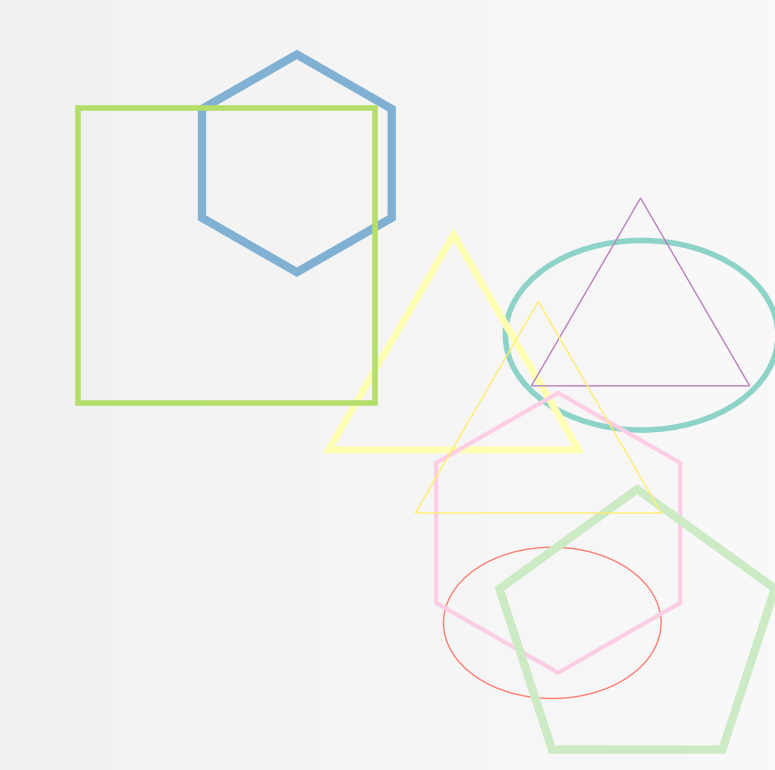[{"shape": "oval", "thickness": 2, "radius": 0.88, "center": [0.828, 0.565]}, {"shape": "triangle", "thickness": 2.5, "radius": 0.93, "center": [0.585, 0.509]}, {"shape": "oval", "thickness": 0.5, "radius": 0.7, "center": [0.713, 0.191]}, {"shape": "hexagon", "thickness": 3, "radius": 0.71, "center": [0.383, 0.788]}, {"shape": "square", "thickness": 2, "radius": 0.96, "center": [0.292, 0.668]}, {"shape": "hexagon", "thickness": 1.5, "radius": 0.91, "center": [0.72, 0.308]}, {"shape": "triangle", "thickness": 0.5, "radius": 0.81, "center": [0.827, 0.58]}, {"shape": "pentagon", "thickness": 3, "radius": 0.93, "center": [0.822, 0.178]}, {"shape": "triangle", "thickness": 0.5, "radius": 0.92, "center": [0.695, 0.425]}]